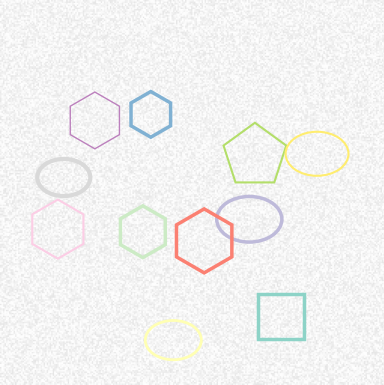[{"shape": "square", "thickness": 2.5, "radius": 0.3, "center": [0.73, 0.178]}, {"shape": "oval", "thickness": 2, "radius": 0.36, "center": [0.45, 0.117]}, {"shape": "oval", "thickness": 2.5, "radius": 0.42, "center": [0.648, 0.43]}, {"shape": "hexagon", "thickness": 2.5, "radius": 0.42, "center": [0.53, 0.374]}, {"shape": "hexagon", "thickness": 2.5, "radius": 0.3, "center": [0.392, 0.703]}, {"shape": "pentagon", "thickness": 1.5, "radius": 0.43, "center": [0.662, 0.595]}, {"shape": "hexagon", "thickness": 1.5, "radius": 0.38, "center": [0.15, 0.405]}, {"shape": "oval", "thickness": 3, "radius": 0.34, "center": [0.166, 0.539]}, {"shape": "hexagon", "thickness": 1, "radius": 0.37, "center": [0.246, 0.687]}, {"shape": "hexagon", "thickness": 2.5, "radius": 0.34, "center": [0.371, 0.398]}, {"shape": "oval", "thickness": 1.5, "radius": 0.41, "center": [0.823, 0.601]}]